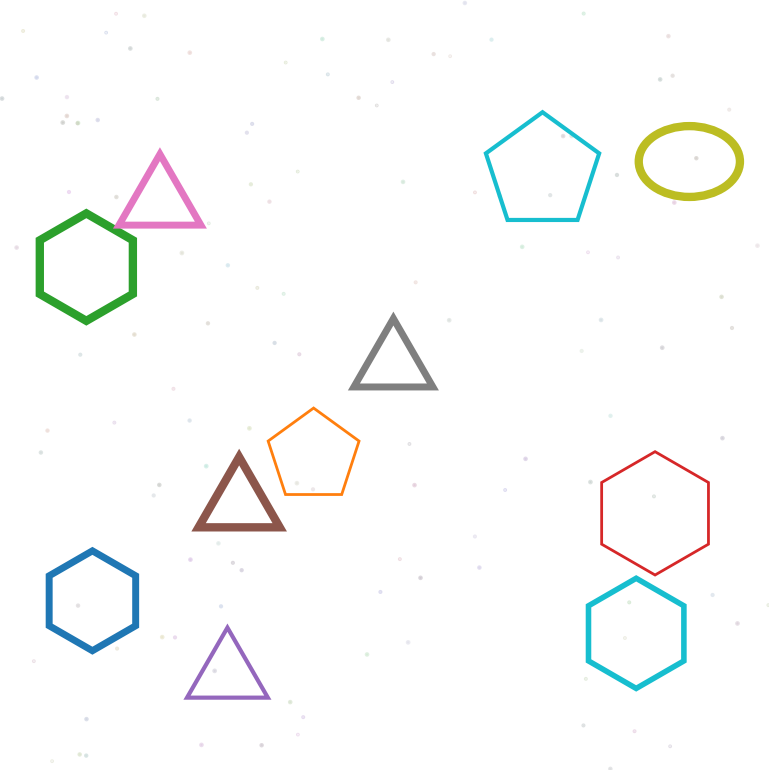[{"shape": "hexagon", "thickness": 2.5, "radius": 0.32, "center": [0.12, 0.22]}, {"shape": "pentagon", "thickness": 1, "radius": 0.31, "center": [0.407, 0.408]}, {"shape": "hexagon", "thickness": 3, "radius": 0.35, "center": [0.112, 0.653]}, {"shape": "hexagon", "thickness": 1, "radius": 0.4, "center": [0.851, 0.333]}, {"shape": "triangle", "thickness": 1.5, "radius": 0.3, "center": [0.295, 0.124]}, {"shape": "triangle", "thickness": 3, "radius": 0.3, "center": [0.311, 0.346]}, {"shape": "triangle", "thickness": 2.5, "radius": 0.31, "center": [0.208, 0.738]}, {"shape": "triangle", "thickness": 2.5, "radius": 0.3, "center": [0.511, 0.527]}, {"shape": "oval", "thickness": 3, "radius": 0.33, "center": [0.895, 0.79]}, {"shape": "pentagon", "thickness": 1.5, "radius": 0.39, "center": [0.705, 0.777]}, {"shape": "hexagon", "thickness": 2, "radius": 0.36, "center": [0.826, 0.177]}]